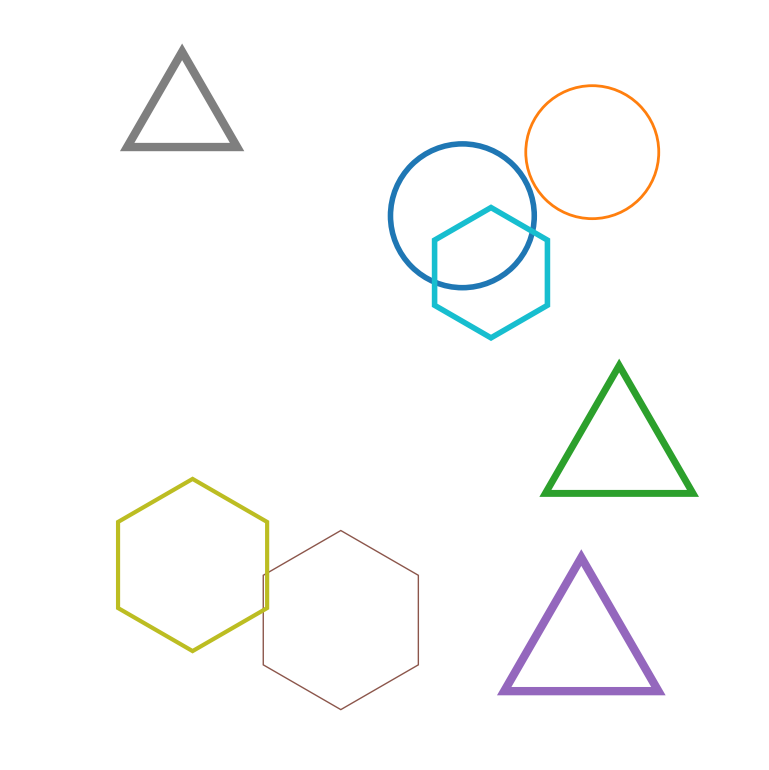[{"shape": "circle", "thickness": 2, "radius": 0.47, "center": [0.6, 0.72]}, {"shape": "circle", "thickness": 1, "radius": 0.43, "center": [0.769, 0.802]}, {"shape": "triangle", "thickness": 2.5, "radius": 0.55, "center": [0.804, 0.415]}, {"shape": "triangle", "thickness": 3, "radius": 0.58, "center": [0.755, 0.16]}, {"shape": "hexagon", "thickness": 0.5, "radius": 0.58, "center": [0.443, 0.195]}, {"shape": "triangle", "thickness": 3, "radius": 0.41, "center": [0.237, 0.85]}, {"shape": "hexagon", "thickness": 1.5, "radius": 0.56, "center": [0.25, 0.266]}, {"shape": "hexagon", "thickness": 2, "radius": 0.42, "center": [0.638, 0.646]}]